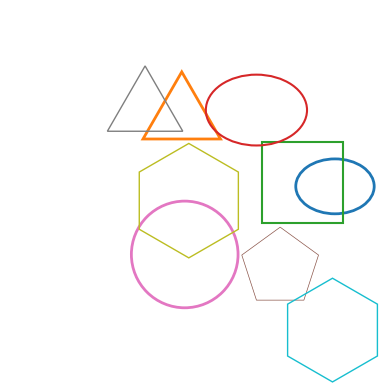[{"shape": "oval", "thickness": 2, "radius": 0.51, "center": [0.87, 0.516]}, {"shape": "triangle", "thickness": 2, "radius": 0.58, "center": [0.472, 0.697]}, {"shape": "square", "thickness": 1.5, "radius": 0.53, "center": [0.786, 0.526]}, {"shape": "oval", "thickness": 1.5, "radius": 0.66, "center": [0.666, 0.714]}, {"shape": "pentagon", "thickness": 0.5, "radius": 0.52, "center": [0.728, 0.305]}, {"shape": "circle", "thickness": 2, "radius": 0.69, "center": [0.48, 0.339]}, {"shape": "triangle", "thickness": 1, "radius": 0.57, "center": [0.377, 0.716]}, {"shape": "hexagon", "thickness": 1, "radius": 0.74, "center": [0.49, 0.479]}, {"shape": "hexagon", "thickness": 1, "radius": 0.67, "center": [0.864, 0.143]}]